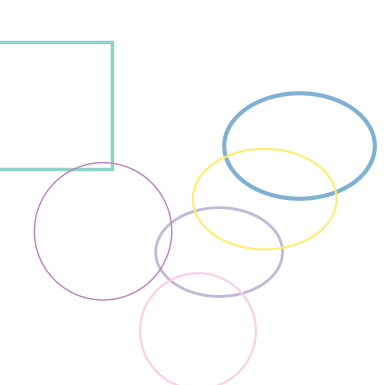[{"shape": "square", "thickness": 2.5, "radius": 0.83, "center": [0.126, 0.727]}, {"shape": "oval", "thickness": 2, "radius": 0.82, "center": [0.569, 0.345]}, {"shape": "oval", "thickness": 3, "radius": 0.98, "center": [0.778, 0.621]}, {"shape": "circle", "thickness": 1.5, "radius": 0.75, "center": [0.514, 0.14]}, {"shape": "circle", "thickness": 1, "radius": 0.89, "center": [0.268, 0.399]}, {"shape": "oval", "thickness": 1.5, "radius": 0.93, "center": [0.687, 0.483]}]